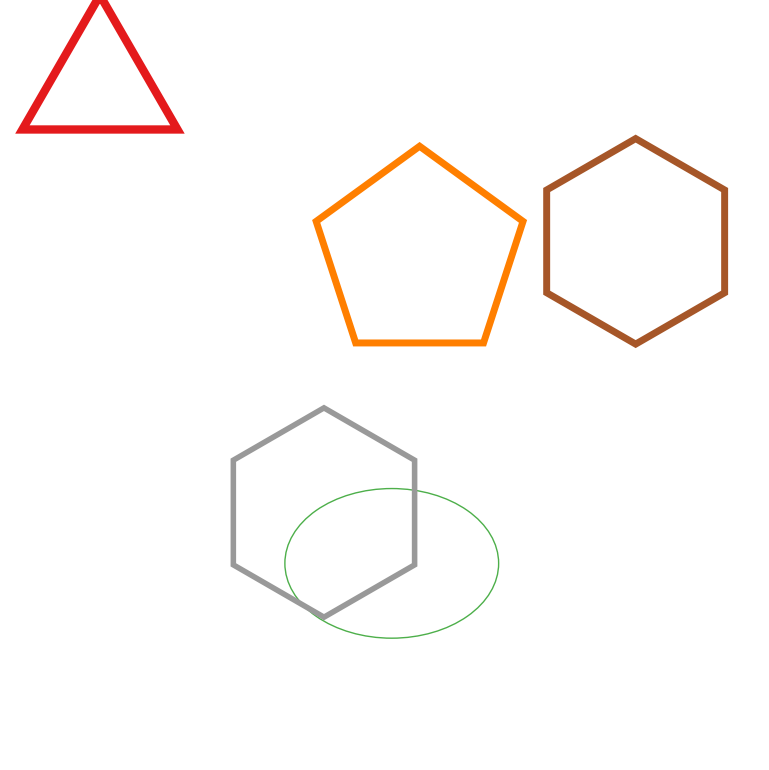[{"shape": "triangle", "thickness": 3, "radius": 0.58, "center": [0.13, 0.89]}, {"shape": "oval", "thickness": 0.5, "radius": 0.69, "center": [0.509, 0.268]}, {"shape": "pentagon", "thickness": 2.5, "radius": 0.71, "center": [0.545, 0.669]}, {"shape": "hexagon", "thickness": 2.5, "radius": 0.67, "center": [0.826, 0.687]}, {"shape": "hexagon", "thickness": 2, "radius": 0.68, "center": [0.421, 0.334]}]